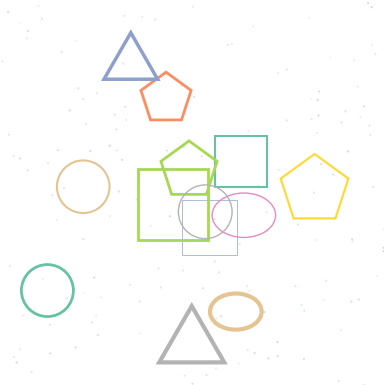[{"shape": "circle", "thickness": 2, "radius": 0.34, "center": [0.123, 0.245]}, {"shape": "square", "thickness": 1.5, "radius": 0.33, "center": [0.626, 0.58]}, {"shape": "pentagon", "thickness": 2, "radius": 0.34, "center": [0.431, 0.744]}, {"shape": "triangle", "thickness": 2.5, "radius": 0.4, "center": [0.34, 0.834]}, {"shape": "square", "thickness": 0.5, "radius": 0.36, "center": [0.545, 0.41]}, {"shape": "oval", "thickness": 1, "radius": 0.41, "center": [0.633, 0.441]}, {"shape": "pentagon", "thickness": 2, "radius": 0.38, "center": [0.491, 0.557]}, {"shape": "square", "thickness": 2, "radius": 0.46, "center": [0.449, 0.469]}, {"shape": "pentagon", "thickness": 1.5, "radius": 0.46, "center": [0.817, 0.508]}, {"shape": "oval", "thickness": 3, "radius": 0.34, "center": [0.612, 0.191]}, {"shape": "circle", "thickness": 1.5, "radius": 0.34, "center": [0.216, 0.515]}, {"shape": "triangle", "thickness": 3, "radius": 0.49, "center": [0.498, 0.107]}, {"shape": "circle", "thickness": 1, "radius": 0.35, "center": [0.533, 0.45]}]